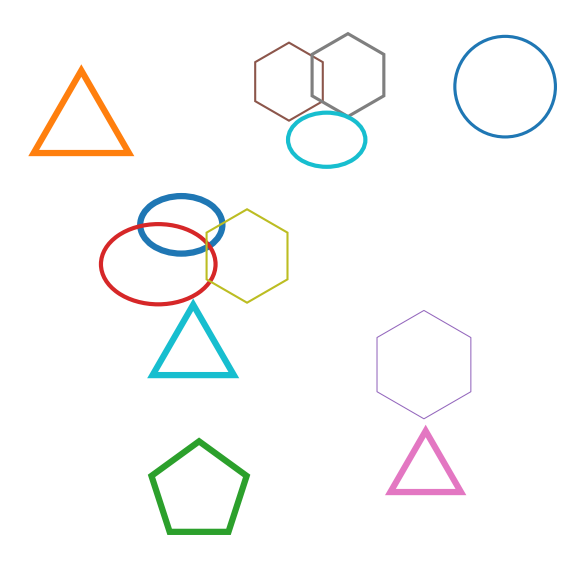[{"shape": "oval", "thickness": 3, "radius": 0.36, "center": [0.314, 0.61]}, {"shape": "circle", "thickness": 1.5, "radius": 0.44, "center": [0.875, 0.849]}, {"shape": "triangle", "thickness": 3, "radius": 0.48, "center": [0.141, 0.782]}, {"shape": "pentagon", "thickness": 3, "radius": 0.43, "center": [0.345, 0.148]}, {"shape": "oval", "thickness": 2, "radius": 0.5, "center": [0.274, 0.542]}, {"shape": "hexagon", "thickness": 0.5, "radius": 0.47, "center": [0.734, 0.368]}, {"shape": "hexagon", "thickness": 1, "radius": 0.34, "center": [0.5, 0.858]}, {"shape": "triangle", "thickness": 3, "radius": 0.35, "center": [0.737, 0.182]}, {"shape": "hexagon", "thickness": 1.5, "radius": 0.36, "center": [0.603, 0.869]}, {"shape": "hexagon", "thickness": 1, "radius": 0.4, "center": [0.428, 0.556]}, {"shape": "triangle", "thickness": 3, "radius": 0.41, "center": [0.335, 0.39]}, {"shape": "oval", "thickness": 2, "radius": 0.33, "center": [0.566, 0.757]}]